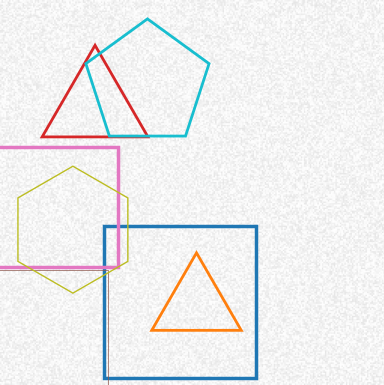[{"shape": "square", "thickness": 2.5, "radius": 0.99, "center": [0.467, 0.215]}, {"shape": "triangle", "thickness": 2, "radius": 0.67, "center": [0.51, 0.209]}, {"shape": "triangle", "thickness": 2, "radius": 0.79, "center": [0.247, 0.724]}, {"shape": "square", "thickness": 0.5, "radius": 0.83, "center": [0.115, 0.131]}, {"shape": "square", "thickness": 2.5, "radius": 0.78, "center": [0.15, 0.462]}, {"shape": "hexagon", "thickness": 1, "radius": 0.82, "center": [0.189, 0.403]}, {"shape": "pentagon", "thickness": 2, "radius": 0.84, "center": [0.383, 0.783]}]